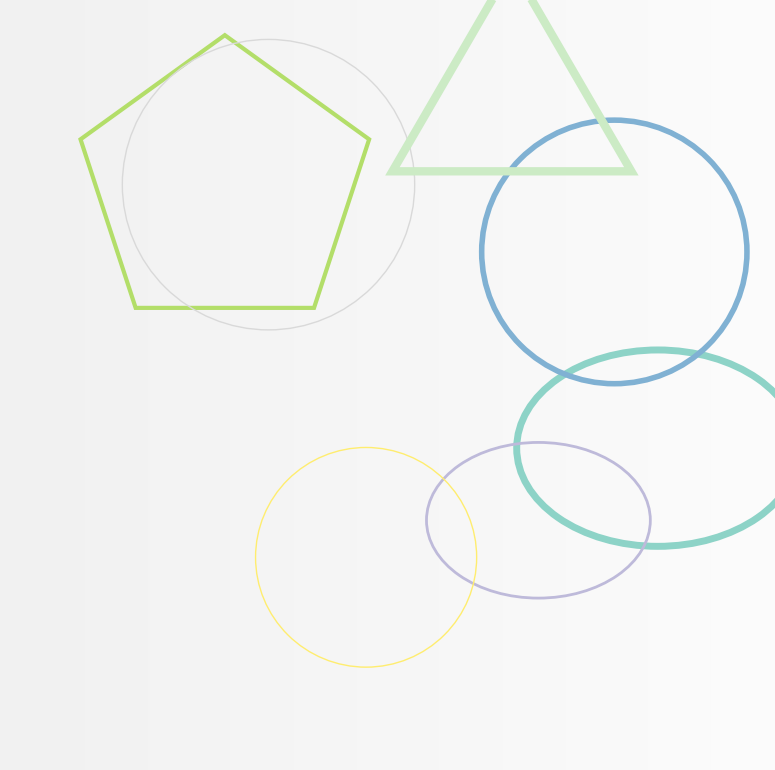[{"shape": "oval", "thickness": 2.5, "radius": 0.91, "center": [0.849, 0.418]}, {"shape": "oval", "thickness": 1, "radius": 0.72, "center": [0.695, 0.324]}, {"shape": "circle", "thickness": 2, "radius": 0.86, "center": [0.793, 0.673]}, {"shape": "pentagon", "thickness": 1.5, "radius": 0.98, "center": [0.29, 0.759]}, {"shape": "circle", "thickness": 0.5, "radius": 0.94, "center": [0.346, 0.76]}, {"shape": "triangle", "thickness": 3, "radius": 0.89, "center": [0.66, 0.867]}, {"shape": "circle", "thickness": 0.5, "radius": 0.71, "center": [0.472, 0.276]}]